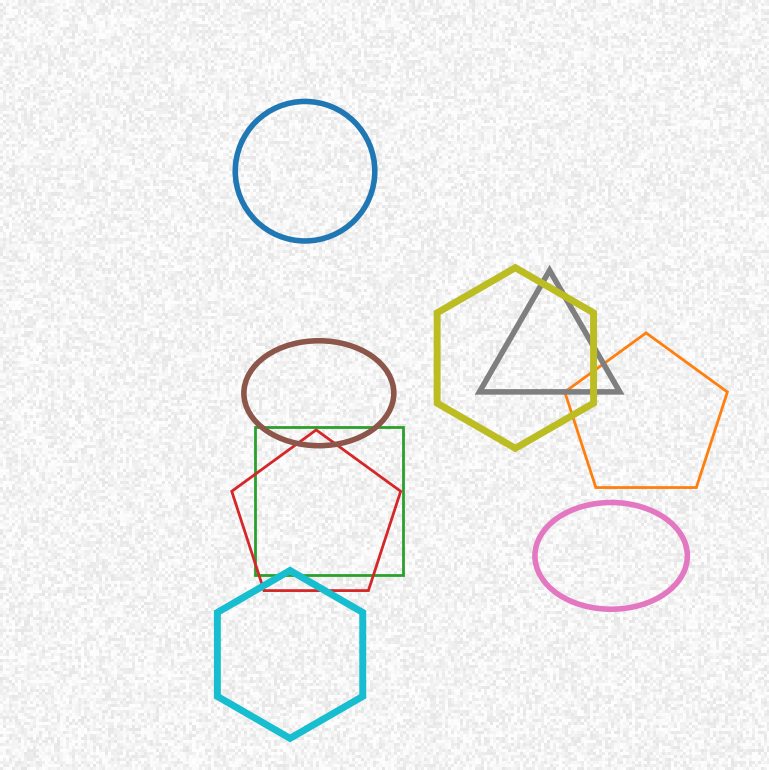[{"shape": "circle", "thickness": 2, "radius": 0.45, "center": [0.396, 0.778]}, {"shape": "pentagon", "thickness": 1, "radius": 0.56, "center": [0.839, 0.457]}, {"shape": "square", "thickness": 1, "radius": 0.48, "center": [0.427, 0.349]}, {"shape": "pentagon", "thickness": 1, "radius": 0.58, "center": [0.411, 0.326]}, {"shape": "oval", "thickness": 2, "radius": 0.49, "center": [0.414, 0.489]}, {"shape": "oval", "thickness": 2, "radius": 0.49, "center": [0.794, 0.278]}, {"shape": "triangle", "thickness": 2, "radius": 0.53, "center": [0.714, 0.544]}, {"shape": "hexagon", "thickness": 2.5, "radius": 0.59, "center": [0.669, 0.535]}, {"shape": "hexagon", "thickness": 2.5, "radius": 0.54, "center": [0.377, 0.15]}]